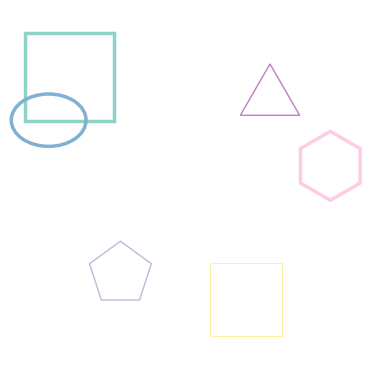[{"shape": "square", "thickness": 2.5, "radius": 0.57, "center": [0.18, 0.8]}, {"shape": "pentagon", "thickness": 1, "radius": 0.42, "center": [0.313, 0.289]}, {"shape": "oval", "thickness": 2.5, "radius": 0.49, "center": [0.126, 0.688]}, {"shape": "hexagon", "thickness": 2.5, "radius": 0.45, "center": [0.858, 0.569]}, {"shape": "triangle", "thickness": 1, "radius": 0.44, "center": [0.701, 0.745]}, {"shape": "square", "thickness": 0.5, "radius": 0.47, "center": [0.639, 0.222]}]